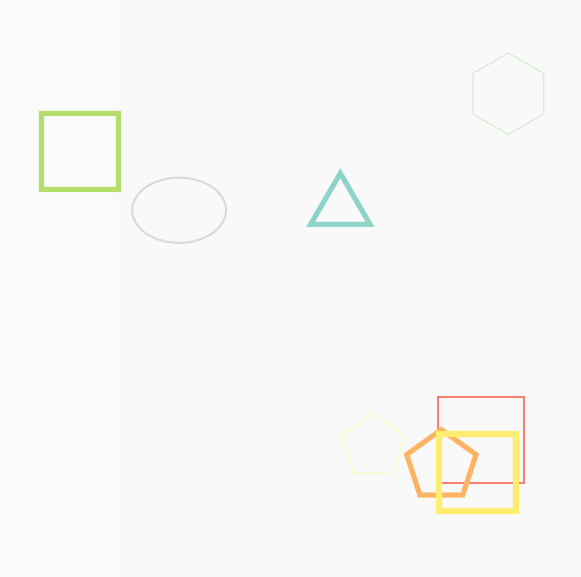[{"shape": "triangle", "thickness": 2.5, "radius": 0.3, "center": [0.586, 0.64]}, {"shape": "pentagon", "thickness": 0.5, "radius": 0.29, "center": [0.643, 0.226]}, {"shape": "square", "thickness": 1, "radius": 0.37, "center": [0.828, 0.237]}, {"shape": "pentagon", "thickness": 2.5, "radius": 0.31, "center": [0.759, 0.193]}, {"shape": "square", "thickness": 2.5, "radius": 0.33, "center": [0.136, 0.738]}, {"shape": "oval", "thickness": 1, "radius": 0.4, "center": [0.308, 0.635]}, {"shape": "hexagon", "thickness": 0.5, "radius": 0.35, "center": [0.874, 0.837]}, {"shape": "square", "thickness": 3, "radius": 0.33, "center": [0.821, 0.181]}]